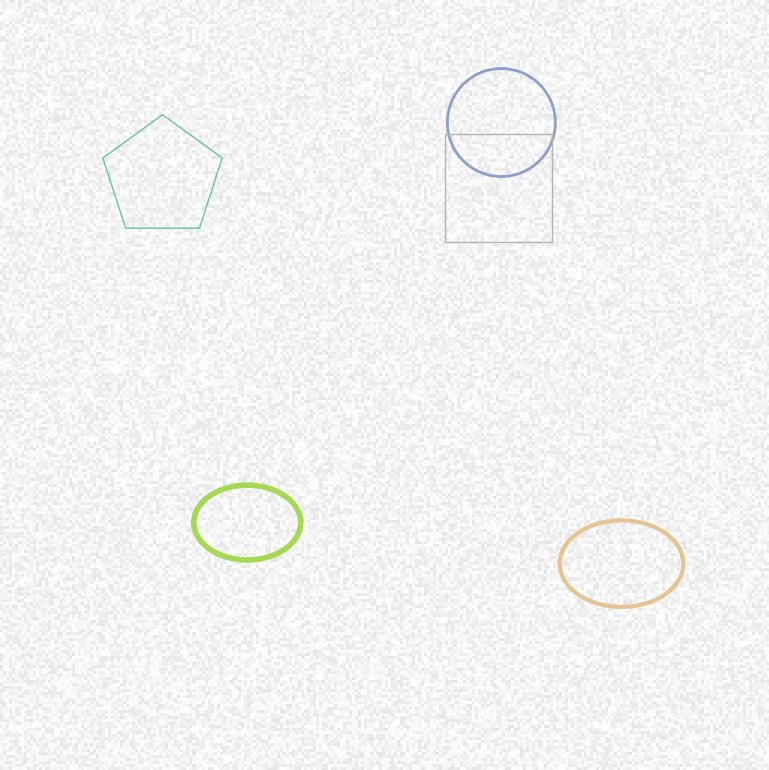[{"shape": "pentagon", "thickness": 0.5, "radius": 0.41, "center": [0.211, 0.77]}, {"shape": "circle", "thickness": 1, "radius": 0.35, "center": [0.651, 0.841]}, {"shape": "oval", "thickness": 2, "radius": 0.35, "center": [0.321, 0.321]}, {"shape": "oval", "thickness": 1.5, "radius": 0.4, "center": [0.807, 0.268]}, {"shape": "square", "thickness": 0.5, "radius": 0.35, "center": [0.648, 0.756]}]